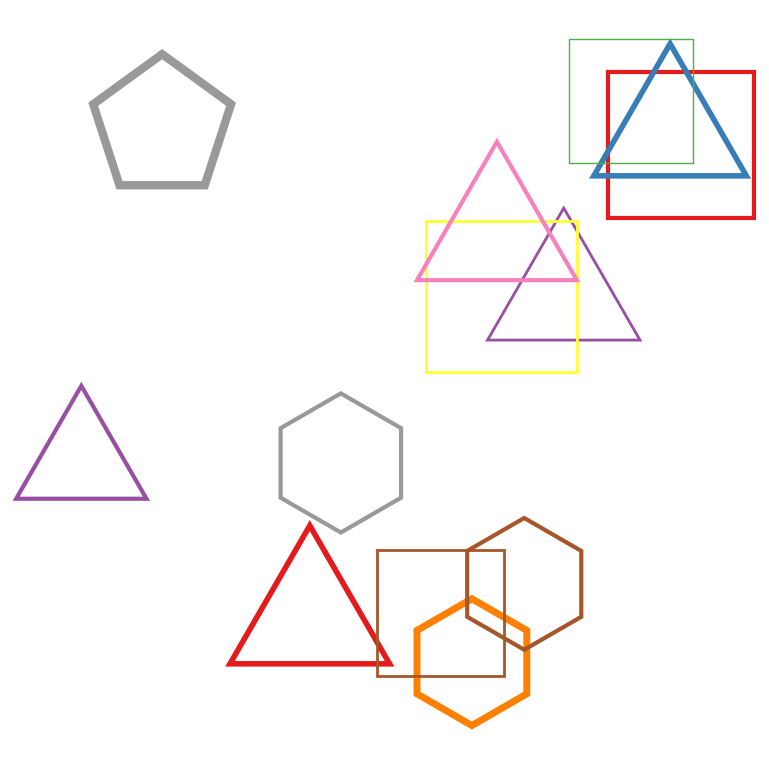[{"shape": "triangle", "thickness": 2, "radius": 0.6, "center": [0.402, 0.198]}, {"shape": "square", "thickness": 1.5, "radius": 0.47, "center": [0.884, 0.812]}, {"shape": "triangle", "thickness": 2, "radius": 0.57, "center": [0.87, 0.829]}, {"shape": "square", "thickness": 0.5, "radius": 0.4, "center": [0.82, 0.869]}, {"shape": "triangle", "thickness": 1.5, "radius": 0.49, "center": [0.106, 0.401]}, {"shape": "triangle", "thickness": 1, "radius": 0.57, "center": [0.732, 0.615]}, {"shape": "hexagon", "thickness": 2.5, "radius": 0.41, "center": [0.613, 0.14]}, {"shape": "square", "thickness": 1, "radius": 0.49, "center": [0.652, 0.615]}, {"shape": "hexagon", "thickness": 1.5, "radius": 0.43, "center": [0.681, 0.242]}, {"shape": "square", "thickness": 1, "radius": 0.41, "center": [0.572, 0.204]}, {"shape": "triangle", "thickness": 1.5, "radius": 0.6, "center": [0.645, 0.696]}, {"shape": "pentagon", "thickness": 3, "radius": 0.47, "center": [0.211, 0.836]}, {"shape": "hexagon", "thickness": 1.5, "radius": 0.45, "center": [0.443, 0.399]}]